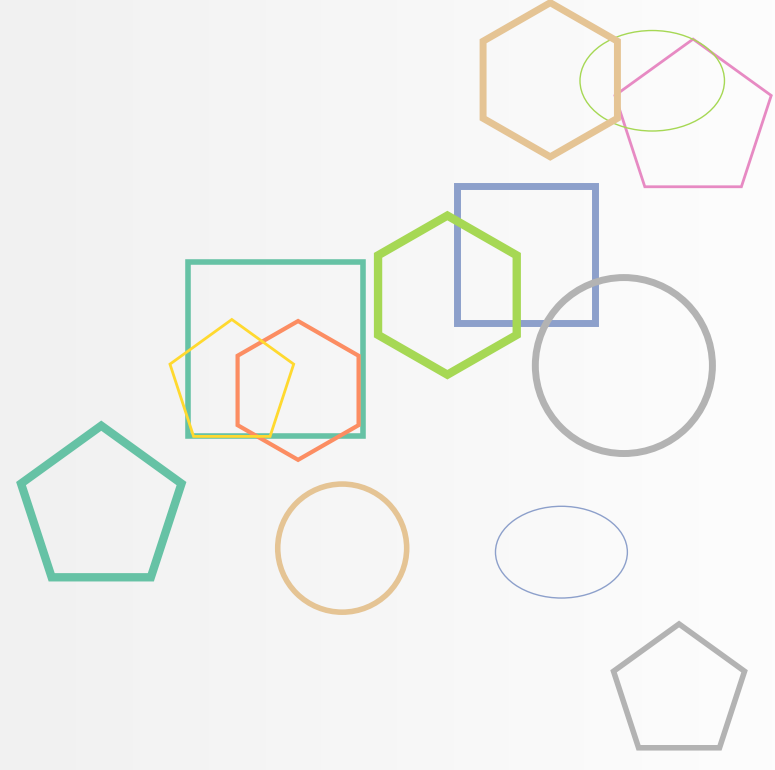[{"shape": "square", "thickness": 2, "radius": 0.56, "center": [0.356, 0.547]}, {"shape": "pentagon", "thickness": 3, "radius": 0.54, "center": [0.131, 0.338]}, {"shape": "hexagon", "thickness": 1.5, "radius": 0.45, "center": [0.385, 0.493]}, {"shape": "oval", "thickness": 0.5, "radius": 0.43, "center": [0.724, 0.283]}, {"shape": "square", "thickness": 2.5, "radius": 0.45, "center": [0.679, 0.669]}, {"shape": "pentagon", "thickness": 1, "radius": 0.53, "center": [0.894, 0.843]}, {"shape": "oval", "thickness": 0.5, "radius": 0.47, "center": [0.842, 0.895]}, {"shape": "hexagon", "thickness": 3, "radius": 0.52, "center": [0.577, 0.617]}, {"shape": "pentagon", "thickness": 1, "radius": 0.42, "center": [0.299, 0.501]}, {"shape": "hexagon", "thickness": 2.5, "radius": 0.5, "center": [0.71, 0.896]}, {"shape": "circle", "thickness": 2, "radius": 0.42, "center": [0.442, 0.288]}, {"shape": "pentagon", "thickness": 2, "radius": 0.44, "center": [0.876, 0.101]}, {"shape": "circle", "thickness": 2.5, "radius": 0.57, "center": [0.805, 0.525]}]